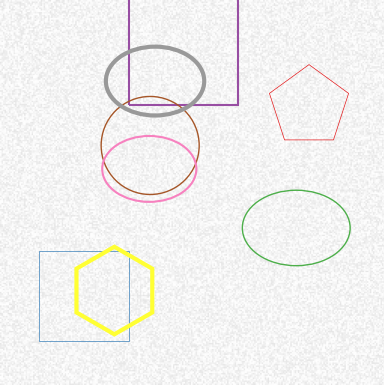[{"shape": "pentagon", "thickness": 0.5, "radius": 0.54, "center": [0.803, 0.724]}, {"shape": "square", "thickness": 0.5, "radius": 0.58, "center": [0.218, 0.232]}, {"shape": "oval", "thickness": 1, "radius": 0.7, "center": [0.769, 0.408]}, {"shape": "square", "thickness": 1.5, "radius": 0.71, "center": [0.476, 0.868]}, {"shape": "hexagon", "thickness": 3, "radius": 0.57, "center": [0.297, 0.245]}, {"shape": "circle", "thickness": 1, "radius": 0.64, "center": [0.39, 0.622]}, {"shape": "oval", "thickness": 1.5, "radius": 0.61, "center": [0.388, 0.561]}, {"shape": "oval", "thickness": 3, "radius": 0.64, "center": [0.403, 0.789]}]